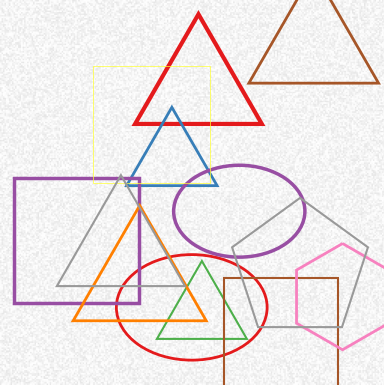[{"shape": "oval", "thickness": 2, "radius": 0.98, "center": [0.498, 0.202]}, {"shape": "triangle", "thickness": 3, "radius": 0.95, "center": [0.515, 0.773]}, {"shape": "triangle", "thickness": 2, "radius": 0.68, "center": [0.446, 0.586]}, {"shape": "triangle", "thickness": 1.5, "radius": 0.67, "center": [0.524, 0.187]}, {"shape": "oval", "thickness": 2.5, "radius": 0.85, "center": [0.621, 0.451]}, {"shape": "square", "thickness": 2.5, "radius": 0.81, "center": [0.2, 0.376]}, {"shape": "triangle", "thickness": 2, "radius": 1.0, "center": [0.363, 0.267]}, {"shape": "square", "thickness": 0.5, "radius": 0.76, "center": [0.394, 0.676]}, {"shape": "square", "thickness": 1.5, "radius": 0.74, "center": [0.729, 0.131]}, {"shape": "triangle", "thickness": 2, "radius": 0.97, "center": [0.815, 0.881]}, {"shape": "hexagon", "thickness": 2, "radius": 0.69, "center": [0.89, 0.229]}, {"shape": "pentagon", "thickness": 1.5, "radius": 0.93, "center": [0.779, 0.3]}, {"shape": "triangle", "thickness": 1.5, "radius": 0.96, "center": [0.314, 0.353]}]